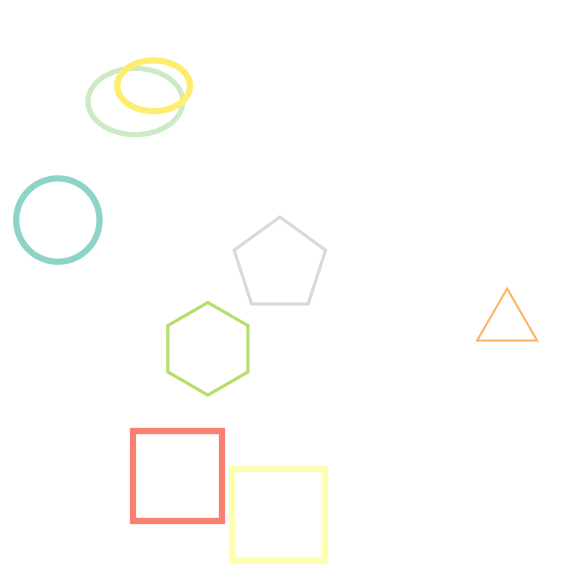[{"shape": "circle", "thickness": 3, "radius": 0.36, "center": [0.1, 0.618]}, {"shape": "square", "thickness": 3, "radius": 0.4, "center": [0.482, 0.107]}, {"shape": "square", "thickness": 3, "radius": 0.39, "center": [0.307, 0.175]}, {"shape": "triangle", "thickness": 1, "radius": 0.3, "center": [0.878, 0.439]}, {"shape": "hexagon", "thickness": 1.5, "radius": 0.4, "center": [0.36, 0.395]}, {"shape": "pentagon", "thickness": 1.5, "radius": 0.42, "center": [0.485, 0.54]}, {"shape": "oval", "thickness": 2.5, "radius": 0.41, "center": [0.234, 0.823]}, {"shape": "oval", "thickness": 3, "radius": 0.31, "center": [0.266, 0.851]}]